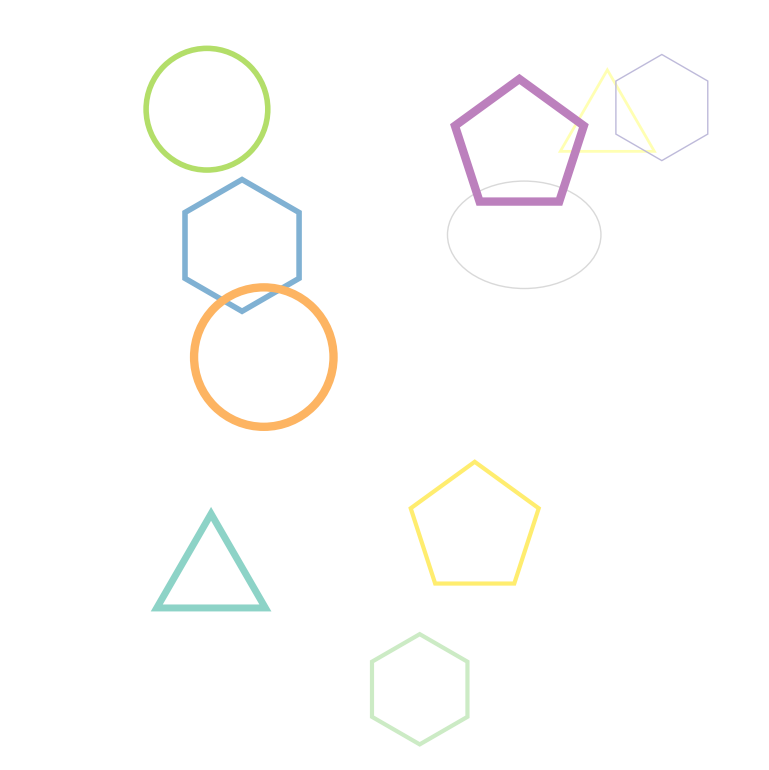[{"shape": "triangle", "thickness": 2.5, "radius": 0.41, "center": [0.274, 0.251]}, {"shape": "triangle", "thickness": 1, "radius": 0.35, "center": [0.789, 0.839]}, {"shape": "hexagon", "thickness": 0.5, "radius": 0.34, "center": [0.86, 0.86]}, {"shape": "hexagon", "thickness": 2, "radius": 0.43, "center": [0.314, 0.681]}, {"shape": "circle", "thickness": 3, "radius": 0.45, "center": [0.343, 0.536]}, {"shape": "circle", "thickness": 2, "radius": 0.4, "center": [0.269, 0.858]}, {"shape": "oval", "thickness": 0.5, "radius": 0.5, "center": [0.681, 0.695]}, {"shape": "pentagon", "thickness": 3, "radius": 0.44, "center": [0.675, 0.809]}, {"shape": "hexagon", "thickness": 1.5, "radius": 0.36, "center": [0.545, 0.105]}, {"shape": "pentagon", "thickness": 1.5, "radius": 0.44, "center": [0.617, 0.313]}]